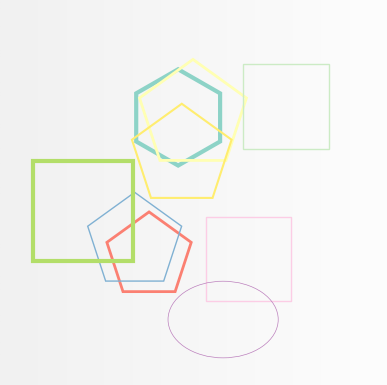[{"shape": "hexagon", "thickness": 3, "radius": 0.63, "center": [0.46, 0.695]}, {"shape": "pentagon", "thickness": 2, "radius": 0.73, "center": [0.498, 0.701]}, {"shape": "pentagon", "thickness": 2, "radius": 0.57, "center": [0.385, 0.335]}, {"shape": "pentagon", "thickness": 1, "radius": 0.64, "center": [0.348, 0.373]}, {"shape": "square", "thickness": 3, "radius": 0.65, "center": [0.215, 0.453]}, {"shape": "square", "thickness": 1, "radius": 0.55, "center": [0.641, 0.328]}, {"shape": "oval", "thickness": 0.5, "radius": 0.71, "center": [0.576, 0.17]}, {"shape": "square", "thickness": 1, "radius": 0.55, "center": [0.738, 0.724]}, {"shape": "pentagon", "thickness": 1.5, "radius": 0.68, "center": [0.469, 0.595]}]